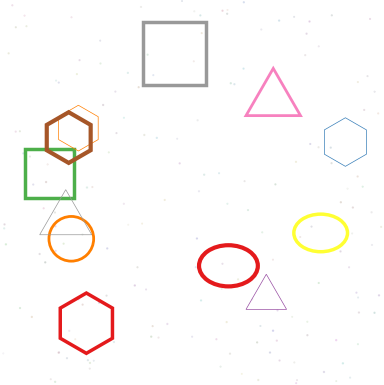[{"shape": "hexagon", "thickness": 2.5, "radius": 0.39, "center": [0.224, 0.161]}, {"shape": "oval", "thickness": 3, "radius": 0.38, "center": [0.593, 0.31]}, {"shape": "hexagon", "thickness": 0.5, "radius": 0.32, "center": [0.897, 0.631]}, {"shape": "square", "thickness": 2.5, "radius": 0.32, "center": [0.13, 0.549]}, {"shape": "triangle", "thickness": 0.5, "radius": 0.3, "center": [0.692, 0.227]}, {"shape": "circle", "thickness": 2, "radius": 0.29, "center": [0.185, 0.38]}, {"shape": "hexagon", "thickness": 0.5, "radius": 0.3, "center": [0.204, 0.667]}, {"shape": "oval", "thickness": 2.5, "radius": 0.35, "center": [0.833, 0.395]}, {"shape": "hexagon", "thickness": 3, "radius": 0.33, "center": [0.178, 0.643]}, {"shape": "triangle", "thickness": 2, "radius": 0.41, "center": [0.71, 0.741]}, {"shape": "square", "thickness": 2.5, "radius": 0.41, "center": [0.453, 0.862]}, {"shape": "triangle", "thickness": 0.5, "radius": 0.39, "center": [0.171, 0.429]}]